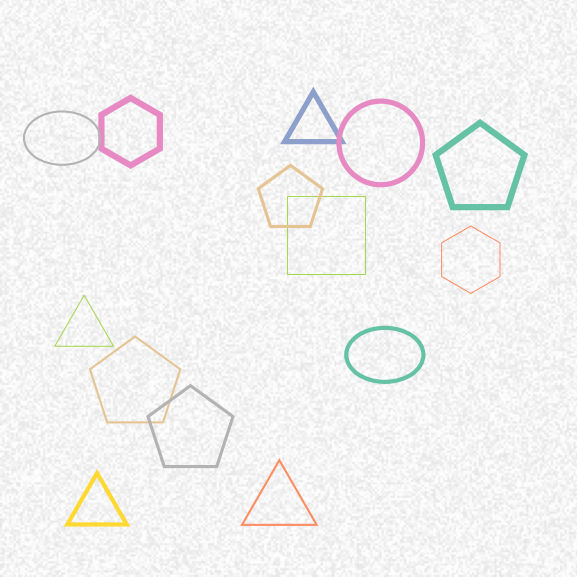[{"shape": "pentagon", "thickness": 3, "radius": 0.4, "center": [0.831, 0.706]}, {"shape": "oval", "thickness": 2, "radius": 0.33, "center": [0.666, 0.385]}, {"shape": "hexagon", "thickness": 0.5, "radius": 0.29, "center": [0.815, 0.549]}, {"shape": "triangle", "thickness": 1, "radius": 0.37, "center": [0.484, 0.128]}, {"shape": "triangle", "thickness": 2.5, "radius": 0.29, "center": [0.543, 0.783]}, {"shape": "circle", "thickness": 2.5, "radius": 0.36, "center": [0.659, 0.752]}, {"shape": "hexagon", "thickness": 3, "radius": 0.29, "center": [0.226, 0.771]}, {"shape": "square", "thickness": 0.5, "radius": 0.34, "center": [0.565, 0.592]}, {"shape": "triangle", "thickness": 0.5, "radius": 0.29, "center": [0.146, 0.429]}, {"shape": "triangle", "thickness": 2, "radius": 0.3, "center": [0.168, 0.121]}, {"shape": "pentagon", "thickness": 1, "radius": 0.41, "center": [0.234, 0.334]}, {"shape": "pentagon", "thickness": 1.5, "radius": 0.29, "center": [0.503, 0.654]}, {"shape": "pentagon", "thickness": 1.5, "radius": 0.39, "center": [0.33, 0.254]}, {"shape": "oval", "thickness": 1, "radius": 0.33, "center": [0.108, 0.76]}]